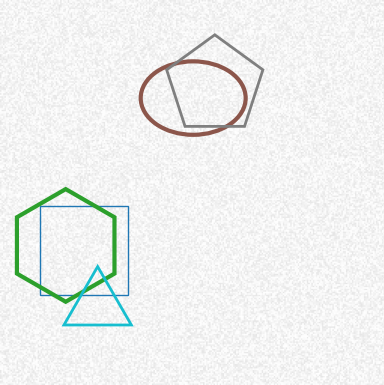[{"shape": "square", "thickness": 1, "radius": 0.57, "center": [0.219, 0.349]}, {"shape": "hexagon", "thickness": 3, "radius": 0.73, "center": [0.171, 0.363]}, {"shape": "oval", "thickness": 3, "radius": 0.68, "center": [0.502, 0.745]}, {"shape": "pentagon", "thickness": 2, "radius": 0.66, "center": [0.558, 0.778]}, {"shape": "triangle", "thickness": 2, "radius": 0.51, "center": [0.254, 0.206]}]